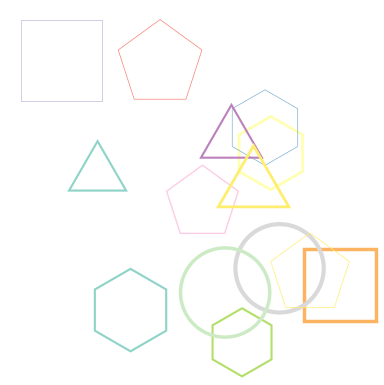[{"shape": "triangle", "thickness": 1.5, "radius": 0.43, "center": [0.253, 0.548]}, {"shape": "hexagon", "thickness": 1.5, "radius": 0.54, "center": [0.339, 0.195]}, {"shape": "hexagon", "thickness": 2, "radius": 0.48, "center": [0.703, 0.602]}, {"shape": "square", "thickness": 0.5, "radius": 0.52, "center": [0.16, 0.842]}, {"shape": "pentagon", "thickness": 0.5, "radius": 0.57, "center": [0.416, 0.835]}, {"shape": "hexagon", "thickness": 0.5, "radius": 0.49, "center": [0.688, 0.669]}, {"shape": "square", "thickness": 2.5, "radius": 0.47, "center": [0.883, 0.261]}, {"shape": "hexagon", "thickness": 1.5, "radius": 0.44, "center": [0.629, 0.111]}, {"shape": "pentagon", "thickness": 1, "radius": 0.49, "center": [0.526, 0.473]}, {"shape": "circle", "thickness": 3, "radius": 0.57, "center": [0.726, 0.303]}, {"shape": "triangle", "thickness": 1.5, "radius": 0.46, "center": [0.601, 0.636]}, {"shape": "circle", "thickness": 2.5, "radius": 0.58, "center": [0.585, 0.24]}, {"shape": "triangle", "thickness": 2, "radius": 0.53, "center": [0.659, 0.516]}, {"shape": "pentagon", "thickness": 0.5, "radius": 0.54, "center": [0.805, 0.288]}]